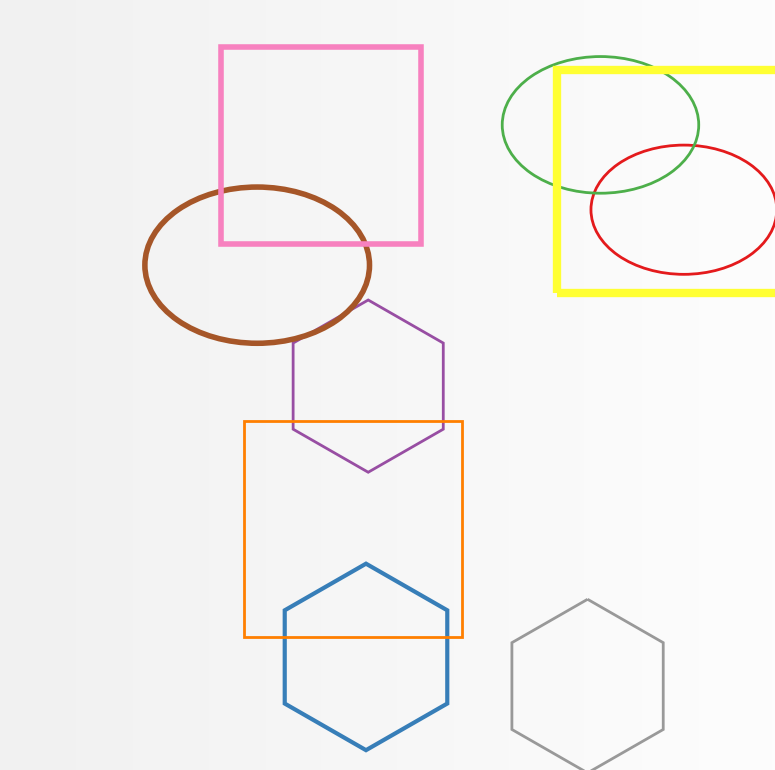[{"shape": "oval", "thickness": 1, "radius": 0.6, "center": [0.882, 0.728]}, {"shape": "hexagon", "thickness": 1.5, "radius": 0.61, "center": [0.472, 0.147]}, {"shape": "oval", "thickness": 1, "radius": 0.63, "center": [0.775, 0.838]}, {"shape": "hexagon", "thickness": 1, "radius": 0.56, "center": [0.475, 0.499]}, {"shape": "square", "thickness": 1, "radius": 0.7, "center": [0.456, 0.313]}, {"shape": "square", "thickness": 3, "radius": 0.72, "center": [0.864, 0.765]}, {"shape": "oval", "thickness": 2, "radius": 0.72, "center": [0.332, 0.656]}, {"shape": "square", "thickness": 2, "radius": 0.64, "center": [0.414, 0.811]}, {"shape": "hexagon", "thickness": 1, "radius": 0.56, "center": [0.758, 0.109]}]